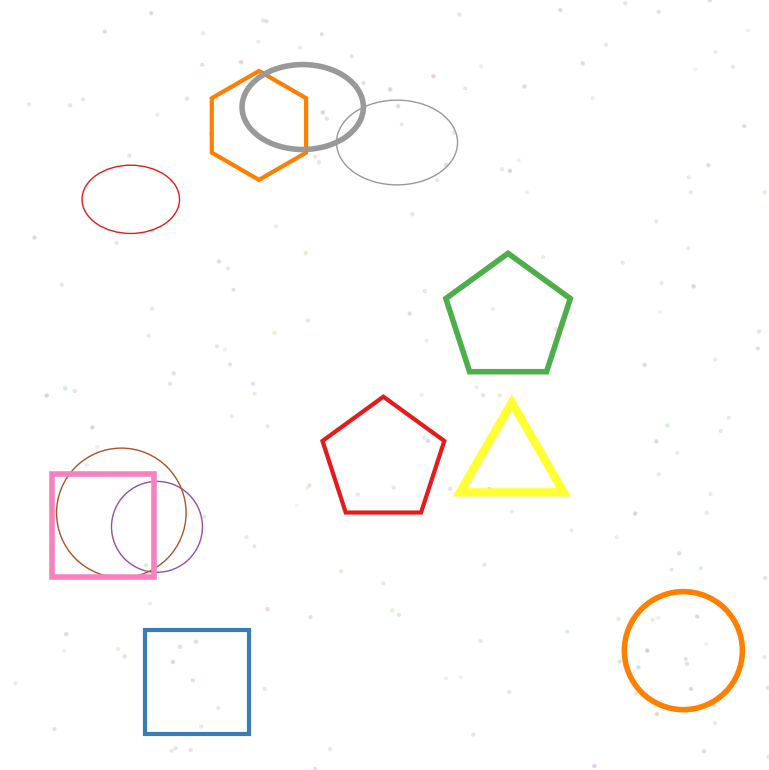[{"shape": "pentagon", "thickness": 1.5, "radius": 0.42, "center": [0.498, 0.402]}, {"shape": "oval", "thickness": 0.5, "radius": 0.32, "center": [0.17, 0.741]}, {"shape": "square", "thickness": 1.5, "radius": 0.34, "center": [0.256, 0.114]}, {"shape": "pentagon", "thickness": 2, "radius": 0.42, "center": [0.66, 0.586]}, {"shape": "circle", "thickness": 0.5, "radius": 0.3, "center": [0.204, 0.316]}, {"shape": "circle", "thickness": 2, "radius": 0.38, "center": [0.887, 0.155]}, {"shape": "hexagon", "thickness": 1.5, "radius": 0.35, "center": [0.336, 0.837]}, {"shape": "triangle", "thickness": 3, "radius": 0.39, "center": [0.665, 0.399]}, {"shape": "circle", "thickness": 0.5, "radius": 0.42, "center": [0.158, 0.334]}, {"shape": "square", "thickness": 2, "radius": 0.33, "center": [0.134, 0.318]}, {"shape": "oval", "thickness": 2, "radius": 0.39, "center": [0.393, 0.861]}, {"shape": "oval", "thickness": 0.5, "radius": 0.39, "center": [0.516, 0.815]}]